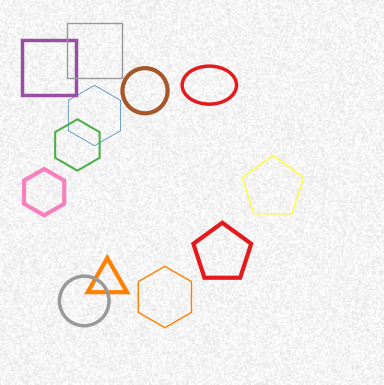[{"shape": "pentagon", "thickness": 3, "radius": 0.39, "center": [0.577, 0.342]}, {"shape": "oval", "thickness": 2.5, "radius": 0.35, "center": [0.544, 0.779]}, {"shape": "hexagon", "thickness": 0.5, "radius": 0.39, "center": [0.245, 0.7]}, {"shape": "hexagon", "thickness": 1.5, "radius": 0.33, "center": [0.201, 0.623]}, {"shape": "square", "thickness": 2.5, "radius": 0.35, "center": [0.128, 0.825]}, {"shape": "hexagon", "thickness": 1, "radius": 0.4, "center": [0.428, 0.229]}, {"shape": "triangle", "thickness": 3, "radius": 0.3, "center": [0.279, 0.271]}, {"shape": "pentagon", "thickness": 1, "radius": 0.42, "center": [0.709, 0.513]}, {"shape": "circle", "thickness": 3, "radius": 0.29, "center": [0.377, 0.764]}, {"shape": "hexagon", "thickness": 3, "radius": 0.3, "center": [0.115, 0.501]}, {"shape": "circle", "thickness": 2.5, "radius": 0.32, "center": [0.219, 0.218]}, {"shape": "square", "thickness": 1, "radius": 0.36, "center": [0.245, 0.87]}]